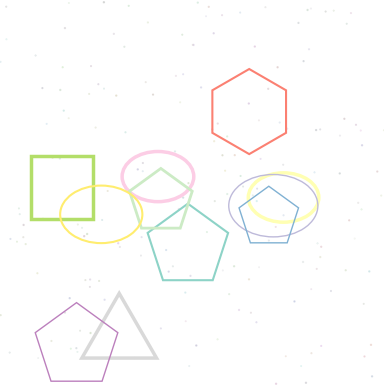[{"shape": "pentagon", "thickness": 1.5, "radius": 0.55, "center": [0.488, 0.361]}, {"shape": "oval", "thickness": 2.5, "radius": 0.46, "center": [0.737, 0.487]}, {"shape": "oval", "thickness": 1, "radius": 0.58, "center": [0.71, 0.466]}, {"shape": "hexagon", "thickness": 1.5, "radius": 0.55, "center": [0.647, 0.71]}, {"shape": "pentagon", "thickness": 1, "radius": 0.41, "center": [0.698, 0.435]}, {"shape": "square", "thickness": 2.5, "radius": 0.41, "center": [0.161, 0.513]}, {"shape": "oval", "thickness": 2.5, "radius": 0.47, "center": [0.41, 0.541]}, {"shape": "triangle", "thickness": 2.5, "radius": 0.56, "center": [0.31, 0.126]}, {"shape": "pentagon", "thickness": 1, "radius": 0.56, "center": [0.199, 0.101]}, {"shape": "pentagon", "thickness": 2, "radius": 0.43, "center": [0.418, 0.477]}, {"shape": "oval", "thickness": 1.5, "radius": 0.53, "center": [0.263, 0.443]}]